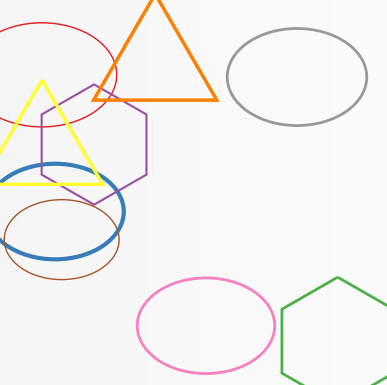[{"shape": "oval", "thickness": 1, "radius": 0.97, "center": [0.108, 0.806]}, {"shape": "oval", "thickness": 3, "radius": 0.89, "center": [0.142, 0.451]}, {"shape": "hexagon", "thickness": 2, "radius": 0.83, "center": [0.872, 0.114]}, {"shape": "hexagon", "thickness": 1.5, "radius": 0.78, "center": [0.243, 0.625]}, {"shape": "triangle", "thickness": 2.5, "radius": 0.92, "center": [0.401, 0.832]}, {"shape": "triangle", "thickness": 2.5, "radius": 0.9, "center": [0.108, 0.612]}, {"shape": "oval", "thickness": 1, "radius": 0.74, "center": [0.159, 0.378]}, {"shape": "oval", "thickness": 2, "radius": 0.89, "center": [0.532, 0.154]}, {"shape": "oval", "thickness": 2, "radius": 0.9, "center": [0.766, 0.8]}]